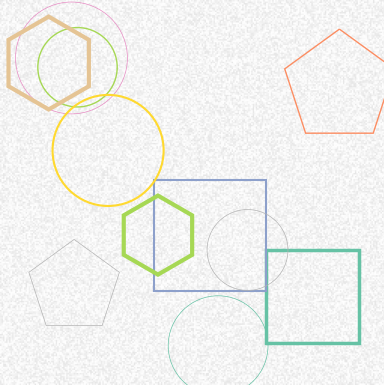[{"shape": "circle", "thickness": 0.5, "radius": 0.65, "center": [0.567, 0.102]}, {"shape": "square", "thickness": 2.5, "radius": 0.61, "center": [0.811, 0.23]}, {"shape": "pentagon", "thickness": 1, "radius": 0.75, "center": [0.882, 0.775]}, {"shape": "square", "thickness": 1.5, "radius": 0.72, "center": [0.546, 0.388]}, {"shape": "circle", "thickness": 0.5, "radius": 0.73, "center": [0.186, 0.849]}, {"shape": "hexagon", "thickness": 3, "radius": 0.51, "center": [0.41, 0.389]}, {"shape": "circle", "thickness": 1, "radius": 0.52, "center": [0.201, 0.825]}, {"shape": "circle", "thickness": 1.5, "radius": 0.72, "center": [0.281, 0.609]}, {"shape": "hexagon", "thickness": 3, "radius": 0.6, "center": [0.126, 0.836]}, {"shape": "circle", "thickness": 0.5, "radius": 0.53, "center": [0.643, 0.351]}, {"shape": "pentagon", "thickness": 0.5, "radius": 0.62, "center": [0.193, 0.254]}]